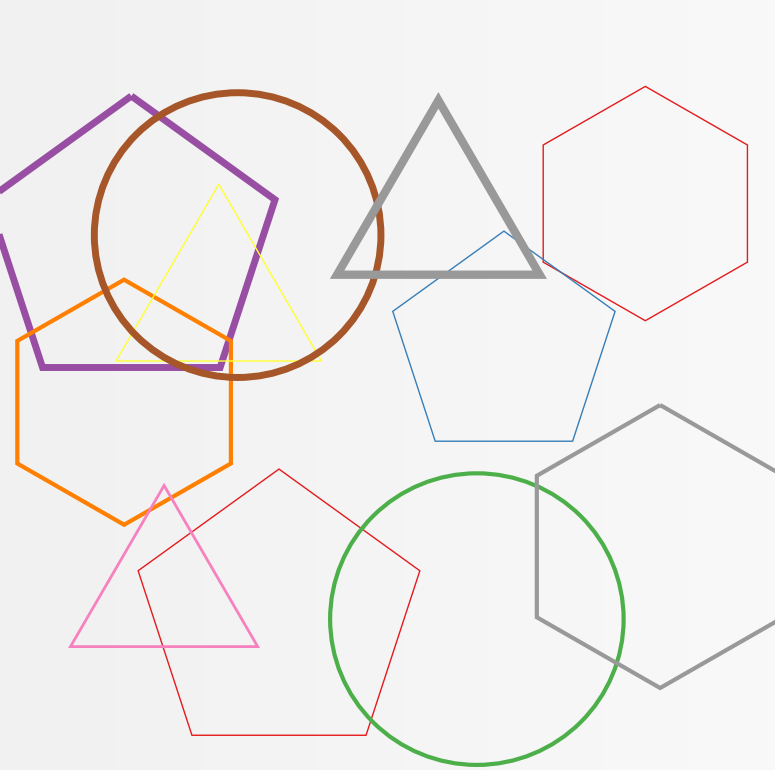[{"shape": "hexagon", "thickness": 0.5, "radius": 0.76, "center": [0.833, 0.736]}, {"shape": "pentagon", "thickness": 0.5, "radius": 0.96, "center": [0.36, 0.2]}, {"shape": "pentagon", "thickness": 0.5, "radius": 0.75, "center": [0.65, 0.549]}, {"shape": "circle", "thickness": 1.5, "radius": 0.95, "center": [0.615, 0.196]}, {"shape": "pentagon", "thickness": 2.5, "radius": 0.97, "center": [0.169, 0.68]}, {"shape": "hexagon", "thickness": 1.5, "radius": 0.8, "center": [0.16, 0.478]}, {"shape": "triangle", "thickness": 0.5, "radius": 0.77, "center": [0.282, 0.608]}, {"shape": "circle", "thickness": 2.5, "radius": 0.92, "center": [0.307, 0.695]}, {"shape": "triangle", "thickness": 1, "radius": 0.7, "center": [0.212, 0.23]}, {"shape": "triangle", "thickness": 3, "radius": 0.75, "center": [0.566, 0.719]}, {"shape": "hexagon", "thickness": 1.5, "radius": 0.92, "center": [0.852, 0.29]}]